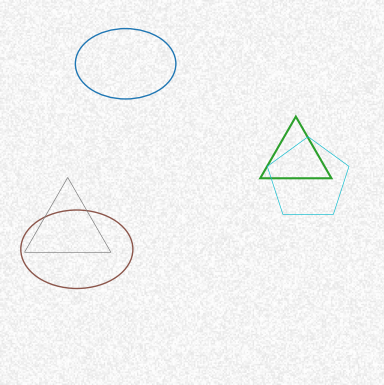[{"shape": "oval", "thickness": 1, "radius": 0.65, "center": [0.326, 0.834]}, {"shape": "triangle", "thickness": 1.5, "radius": 0.53, "center": [0.768, 0.59]}, {"shape": "oval", "thickness": 1, "radius": 0.73, "center": [0.2, 0.353]}, {"shape": "triangle", "thickness": 0.5, "radius": 0.65, "center": [0.176, 0.409]}, {"shape": "pentagon", "thickness": 0.5, "radius": 0.56, "center": [0.8, 0.533]}]